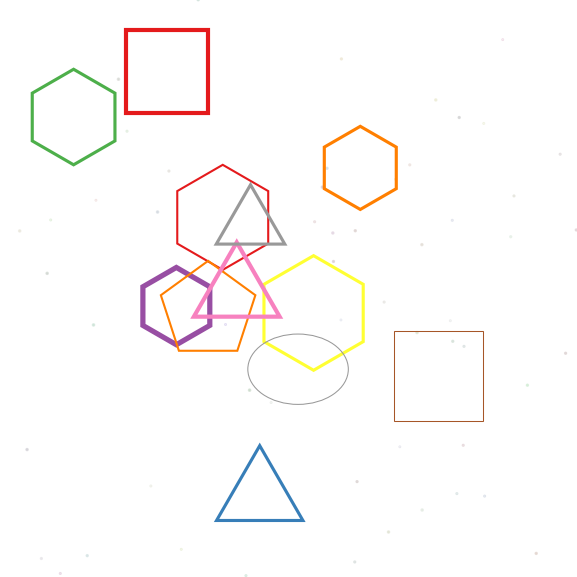[{"shape": "hexagon", "thickness": 1, "radius": 0.45, "center": [0.386, 0.623]}, {"shape": "square", "thickness": 2, "radius": 0.36, "center": [0.289, 0.875]}, {"shape": "triangle", "thickness": 1.5, "radius": 0.43, "center": [0.45, 0.141]}, {"shape": "hexagon", "thickness": 1.5, "radius": 0.41, "center": [0.127, 0.796]}, {"shape": "hexagon", "thickness": 2.5, "radius": 0.33, "center": [0.305, 0.469]}, {"shape": "pentagon", "thickness": 1, "radius": 0.43, "center": [0.36, 0.461]}, {"shape": "hexagon", "thickness": 1.5, "radius": 0.36, "center": [0.624, 0.708]}, {"shape": "hexagon", "thickness": 1.5, "radius": 0.5, "center": [0.543, 0.457]}, {"shape": "square", "thickness": 0.5, "radius": 0.39, "center": [0.759, 0.348]}, {"shape": "triangle", "thickness": 2, "radius": 0.43, "center": [0.41, 0.494]}, {"shape": "triangle", "thickness": 1.5, "radius": 0.34, "center": [0.434, 0.611]}, {"shape": "oval", "thickness": 0.5, "radius": 0.44, "center": [0.516, 0.36]}]